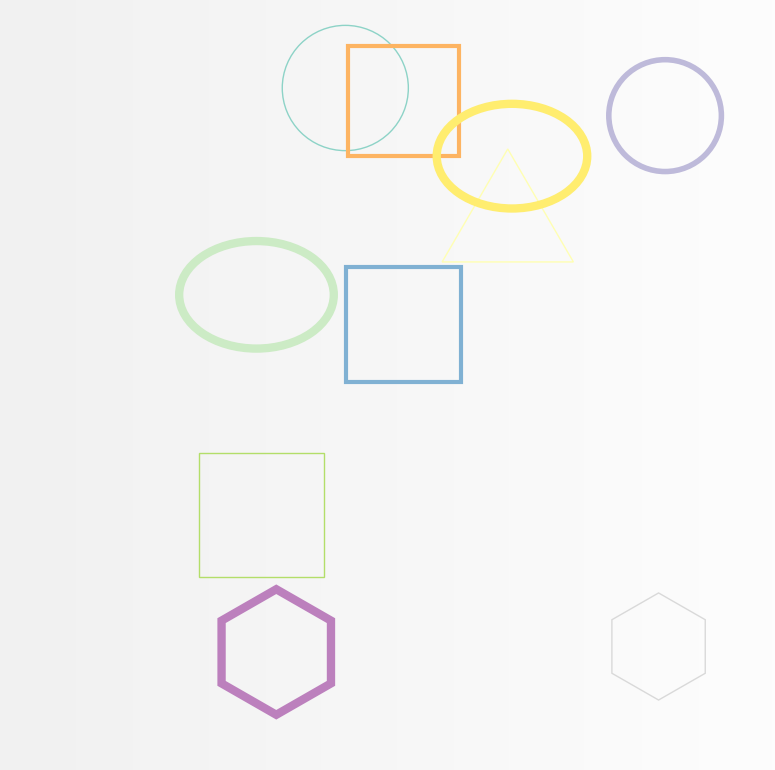[{"shape": "circle", "thickness": 0.5, "radius": 0.41, "center": [0.446, 0.886]}, {"shape": "triangle", "thickness": 0.5, "radius": 0.49, "center": [0.655, 0.709]}, {"shape": "circle", "thickness": 2, "radius": 0.36, "center": [0.858, 0.85]}, {"shape": "square", "thickness": 1.5, "radius": 0.37, "center": [0.52, 0.579]}, {"shape": "square", "thickness": 1.5, "radius": 0.36, "center": [0.521, 0.868]}, {"shape": "square", "thickness": 0.5, "radius": 0.4, "center": [0.337, 0.332]}, {"shape": "hexagon", "thickness": 0.5, "radius": 0.35, "center": [0.85, 0.16]}, {"shape": "hexagon", "thickness": 3, "radius": 0.41, "center": [0.356, 0.153]}, {"shape": "oval", "thickness": 3, "radius": 0.5, "center": [0.331, 0.617]}, {"shape": "oval", "thickness": 3, "radius": 0.49, "center": [0.661, 0.797]}]